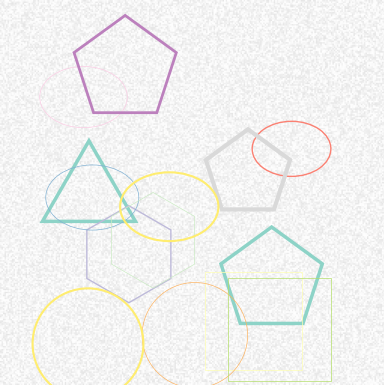[{"shape": "pentagon", "thickness": 2.5, "radius": 0.69, "center": [0.706, 0.272]}, {"shape": "triangle", "thickness": 2.5, "radius": 0.7, "center": [0.231, 0.495]}, {"shape": "square", "thickness": 0.5, "radius": 0.64, "center": [0.659, 0.167]}, {"shape": "hexagon", "thickness": 1, "radius": 0.63, "center": [0.335, 0.34]}, {"shape": "oval", "thickness": 1, "radius": 0.51, "center": [0.757, 0.613]}, {"shape": "oval", "thickness": 0.5, "radius": 0.6, "center": [0.24, 0.487]}, {"shape": "circle", "thickness": 0.5, "radius": 0.68, "center": [0.506, 0.129]}, {"shape": "square", "thickness": 0.5, "radius": 0.67, "center": [0.727, 0.145]}, {"shape": "oval", "thickness": 0.5, "radius": 0.57, "center": [0.217, 0.748]}, {"shape": "pentagon", "thickness": 3, "radius": 0.58, "center": [0.644, 0.549]}, {"shape": "pentagon", "thickness": 2, "radius": 0.7, "center": [0.325, 0.82]}, {"shape": "hexagon", "thickness": 0.5, "radius": 0.62, "center": [0.398, 0.376]}, {"shape": "circle", "thickness": 1.5, "radius": 0.72, "center": [0.229, 0.107]}, {"shape": "oval", "thickness": 1.5, "radius": 0.64, "center": [0.44, 0.463]}]